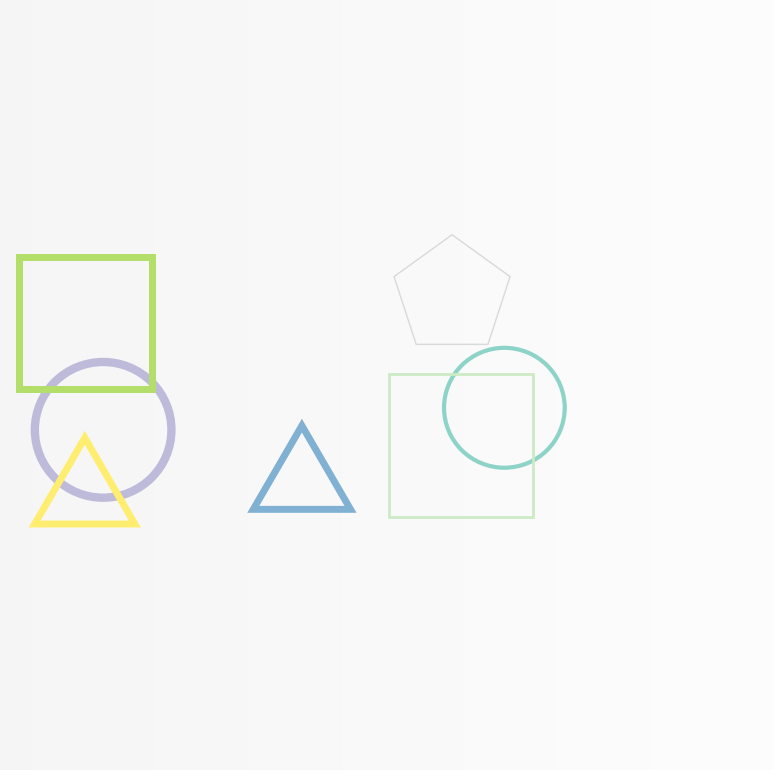[{"shape": "circle", "thickness": 1.5, "radius": 0.39, "center": [0.651, 0.47]}, {"shape": "circle", "thickness": 3, "radius": 0.44, "center": [0.133, 0.442]}, {"shape": "triangle", "thickness": 2.5, "radius": 0.36, "center": [0.39, 0.375]}, {"shape": "square", "thickness": 2.5, "radius": 0.43, "center": [0.11, 0.58]}, {"shape": "pentagon", "thickness": 0.5, "radius": 0.39, "center": [0.583, 0.616]}, {"shape": "square", "thickness": 1, "radius": 0.47, "center": [0.595, 0.421]}, {"shape": "triangle", "thickness": 2.5, "radius": 0.37, "center": [0.109, 0.357]}]